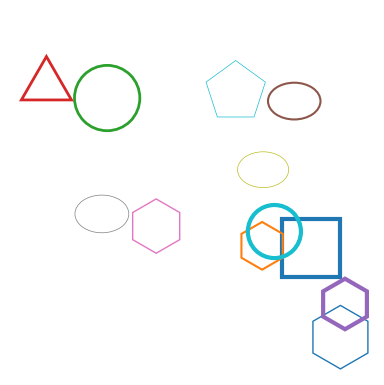[{"shape": "hexagon", "thickness": 1, "radius": 0.41, "center": [0.884, 0.124]}, {"shape": "square", "thickness": 3, "radius": 0.38, "center": [0.809, 0.356]}, {"shape": "hexagon", "thickness": 1.5, "radius": 0.31, "center": [0.681, 0.362]}, {"shape": "circle", "thickness": 2, "radius": 0.42, "center": [0.278, 0.745]}, {"shape": "triangle", "thickness": 2, "radius": 0.38, "center": [0.121, 0.778]}, {"shape": "hexagon", "thickness": 3, "radius": 0.33, "center": [0.896, 0.21]}, {"shape": "oval", "thickness": 1.5, "radius": 0.34, "center": [0.764, 0.737]}, {"shape": "hexagon", "thickness": 1, "radius": 0.35, "center": [0.406, 0.413]}, {"shape": "oval", "thickness": 0.5, "radius": 0.35, "center": [0.265, 0.444]}, {"shape": "oval", "thickness": 0.5, "radius": 0.33, "center": [0.683, 0.559]}, {"shape": "circle", "thickness": 3, "radius": 0.34, "center": [0.713, 0.399]}, {"shape": "pentagon", "thickness": 0.5, "radius": 0.41, "center": [0.612, 0.762]}]